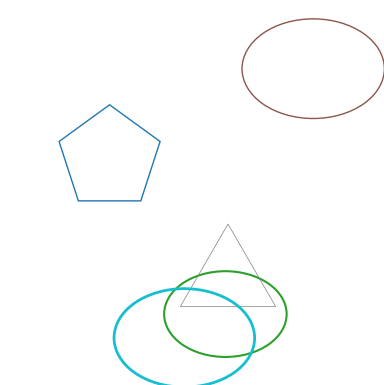[{"shape": "pentagon", "thickness": 1, "radius": 0.69, "center": [0.285, 0.59]}, {"shape": "oval", "thickness": 1.5, "radius": 0.8, "center": [0.585, 0.184]}, {"shape": "oval", "thickness": 1, "radius": 0.92, "center": [0.813, 0.822]}, {"shape": "triangle", "thickness": 0.5, "radius": 0.71, "center": [0.592, 0.275]}, {"shape": "oval", "thickness": 2, "radius": 0.91, "center": [0.479, 0.122]}]